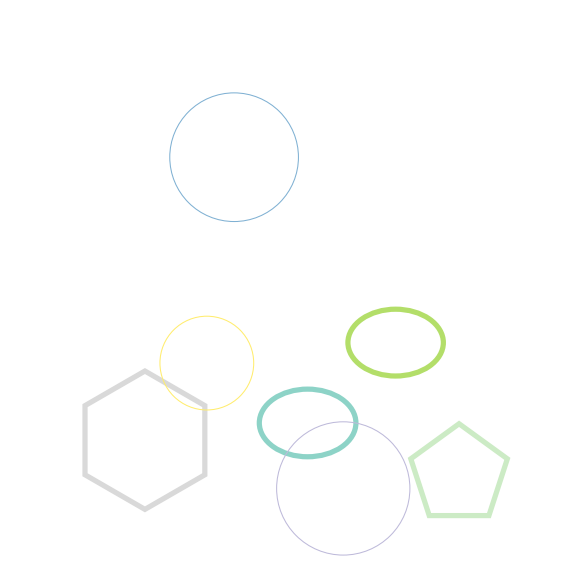[{"shape": "oval", "thickness": 2.5, "radius": 0.42, "center": [0.533, 0.267]}, {"shape": "circle", "thickness": 0.5, "radius": 0.58, "center": [0.594, 0.153]}, {"shape": "circle", "thickness": 0.5, "radius": 0.56, "center": [0.405, 0.727]}, {"shape": "oval", "thickness": 2.5, "radius": 0.41, "center": [0.685, 0.406]}, {"shape": "hexagon", "thickness": 2.5, "radius": 0.6, "center": [0.251, 0.237]}, {"shape": "pentagon", "thickness": 2.5, "radius": 0.44, "center": [0.795, 0.177]}, {"shape": "circle", "thickness": 0.5, "radius": 0.41, "center": [0.358, 0.37]}]